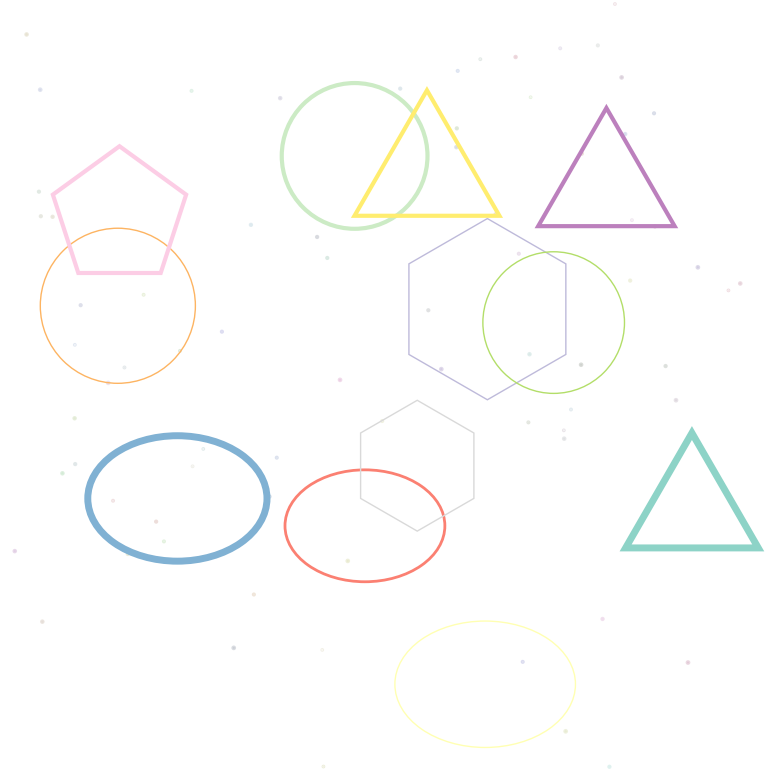[{"shape": "triangle", "thickness": 2.5, "radius": 0.5, "center": [0.899, 0.338]}, {"shape": "oval", "thickness": 0.5, "radius": 0.59, "center": [0.63, 0.111]}, {"shape": "hexagon", "thickness": 0.5, "radius": 0.59, "center": [0.633, 0.599]}, {"shape": "oval", "thickness": 1, "radius": 0.52, "center": [0.474, 0.317]}, {"shape": "oval", "thickness": 2.5, "radius": 0.58, "center": [0.23, 0.353]}, {"shape": "circle", "thickness": 0.5, "radius": 0.5, "center": [0.153, 0.603]}, {"shape": "circle", "thickness": 0.5, "radius": 0.46, "center": [0.719, 0.581]}, {"shape": "pentagon", "thickness": 1.5, "radius": 0.45, "center": [0.155, 0.719]}, {"shape": "hexagon", "thickness": 0.5, "radius": 0.42, "center": [0.542, 0.395]}, {"shape": "triangle", "thickness": 1.5, "radius": 0.51, "center": [0.788, 0.757]}, {"shape": "circle", "thickness": 1.5, "radius": 0.47, "center": [0.461, 0.798]}, {"shape": "triangle", "thickness": 1.5, "radius": 0.54, "center": [0.554, 0.774]}]